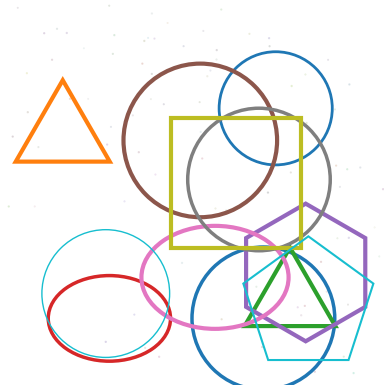[{"shape": "circle", "thickness": 2, "radius": 0.73, "center": [0.716, 0.719]}, {"shape": "circle", "thickness": 2.5, "radius": 0.93, "center": [0.684, 0.173]}, {"shape": "triangle", "thickness": 3, "radius": 0.7, "center": [0.163, 0.651]}, {"shape": "triangle", "thickness": 3, "radius": 0.68, "center": [0.753, 0.221]}, {"shape": "oval", "thickness": 2.5, "radius": 0.79, "center": [0.284, 0.173]}, {"shape": "hexagon", "thickness": 3, "radius": 0.89, "center": [0.794, 0.292]}, {"shape": "circle", "thickness": 3, "radius": 1.0, "center": [0.52, 0.635]}, {"shape": "oval", "thickness": 3, "radius": 0.96, "center": [0.558, 0.28]}, {"shape": "circle", "thickness": 2.5, "radius": 0.93, "center": [0.673, 0.534]}, {"shape": "square", "thickness": 3, "radius": 0.85, "center": [0.614, 0.525]}, {"shape": "pentagon", "thickness": 1.5, "radius": 0.89, "center": [0.801, 0.209]}, {"shape": "circle", "thickness": 1, "radius": 0.83, "center": [0.275, 0.238]}]